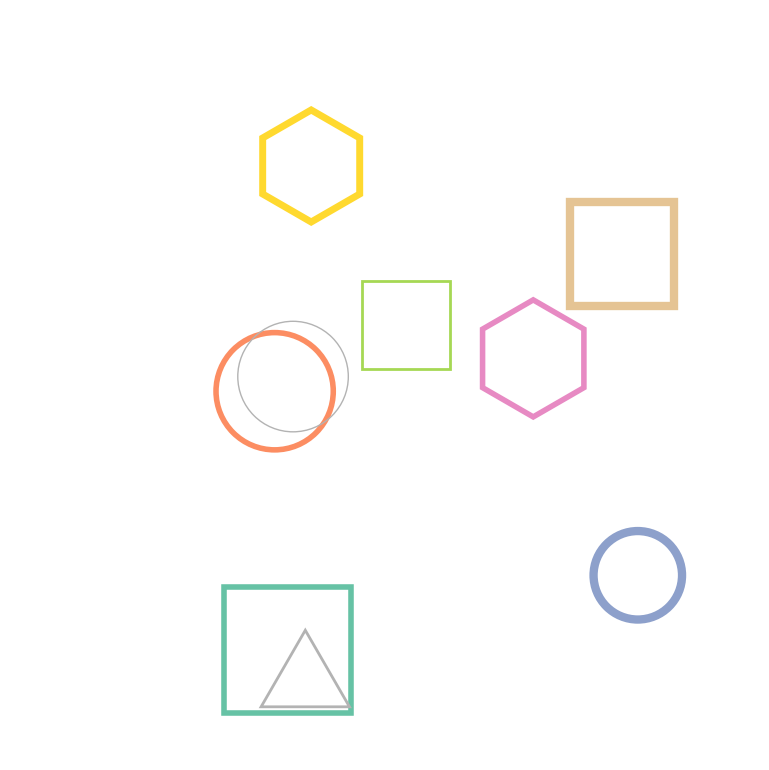[{"shape": "square", "thickness": 2, "radius": 0.41, "center": [0.373, 0.156]}, {"shape": "circle", "thickness": 2, "radius": 0.38, "center": [0.357, 0.492]}, {"shape": "circle", "thickness": 3, "radius": 0.29, "center": [0.828, 0.253]}, {"shape": "hexagon", "thickness": 2, "radius": 0.38, "center": [0.693, 0.535]}, {"shape": "square", "thickness": 1, "radius": 0.29, "center": [0.528, 0.578]}, {"shape": "hexagon", "thickness": 2.5, "radius": 0.36, "center": [0.404, 0.784]}, {"shape": "square", "thickness": 3, "radius": 0.34, "center": [0.808, 0.671]}, {"shape": "triangle", "thickness": 1, "radius": 0.33, "center": [0.396, 0.115]}, {"shape": "circle", "thickness": 0.5, "radius": 0.36, "center": [0.381, 0.511]}]